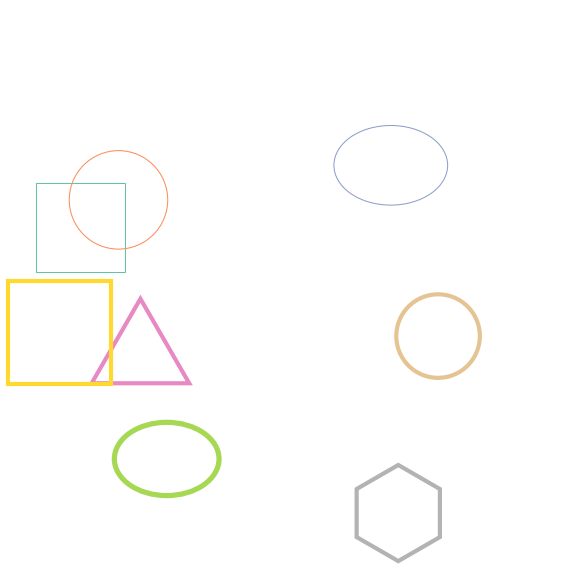[{"shape": "square", "thickness": 0.5, "radius": 0.38, "center": [0.14, 0.605]}, {"shape": "circle", "thickness": 0.5, "radius": 0.43, "center": [0.205, 0.653]}, {"shape": "oval", "thickness": 0.5, "radius": 0.49, "center": [0.677, 0.713]}, {"shape": "triangle", "thickness": 2, "radius": 0.49, "center": [0.243, 0.384]}, {"shape": "oval", "thickness": 2.5, "radius": 0.45, "center": [0.289, 0.204]}, {"shape": "square", "thickness": 2, "radius": 0.44, "center": [0.103, 0.423]}, {"shape": "circle", "thickness": 2, "radius": 0.36, "center": [0.759, 0.417]}, {"shape": "hexagon", "thickness": 2, "radius": 0.42, "center": [0.69, 0.111]}]